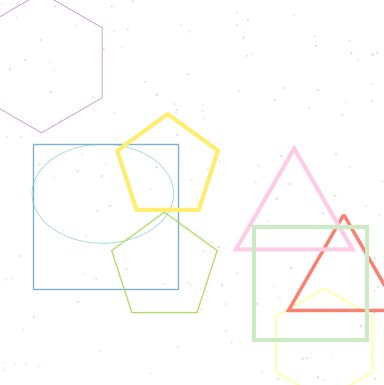[{"shape": "oval", "thickness": 0.5, "radius": 0.92, "center": [0.267, 0.497]}, {"shape": "hexagon", "thickness": 1.5, "radius": 0.72, "center": [0.842, 0.106]}, {"shape": "triangle", "thickness": 2.5, "radius": 0.83, "center": [0.893, 0.277]}, {"shape": "square", "thickness": 1, "radius": 0.94, "center": [0.274, 0.438]}, {"shape": "pentagon", "thickness": 1, "radius": 0.72, "center": [0.427, 0.305]}, {"shape": "triangle", "thickness": 3, "radius": 0.87, "center": [0.764, 0.44]}, {"shape": "hexagon", "thickness": 0.5, "radius": 0.91, "center": [0.108, 0.837]}, {"shape": "square", "thickness": 3, "radius": 0.73, "center": [0.807, 0.265]}, {"shape": "pentagon", "thickness": 3, "radius": 0.69, "center": [0.435, 0.566]}]